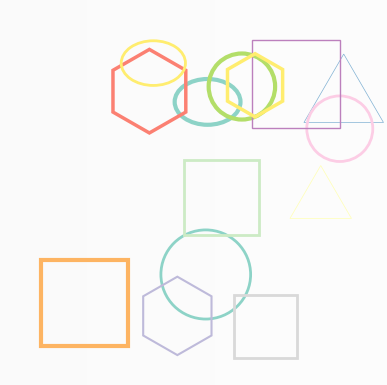[{"shape": "circle", "thickness": 2, "radius": 0.58, "center": [0.531, 0.287]}, {"shape": "oval", "thickness": 3, "radius": 0.42, "center": [0.536, 0.735]}, {"shape": "triangle", "thickness": 0.5, "radius": 0.46, "center": [0.828, 0.478]}, {"shape": "hexagon", "thickness": 1.5, "radius": 0.51, "center": [0.458, 0.18]}, {"shape": "hexagon", "thickness": 2.5, "radius": 0.54, "center": [0.385, 0.763]}, {"shape": "triangle", "thickness": 0.5, "radius": 0.59, "center": [0.887, 0.741]}, {"shape": "square", "thickness": 3, "radius": 0.56, "center": [0.219, 0.213]}, {"shape": "circle", "thickness": 3, "radius": 0.43, "center": [0.624, 0.775]}, {"shape": "circle", "thickness": 2, "radius": 0.43, "center": [0.877, 0.666]}, {"shape": "square", "thickness": 2, "radius": 0.41, "center": [0.686, 0.152]}, {"shape": "square", "thickness": 1, "radius": 0.57, "center": [0.763, 0.782]}, {"shape": "square", "thickness": 2, "radius": 0.48, "center": [0.571, 0.488]}, {"shape": "oval", "thickness": 2, "radius": 0.41, "center": [0.396, 0.836]}, {"shape": "hexagon", "thickness": 2.5, "radius": 0.41, "center": [0.658, 0.778]}]